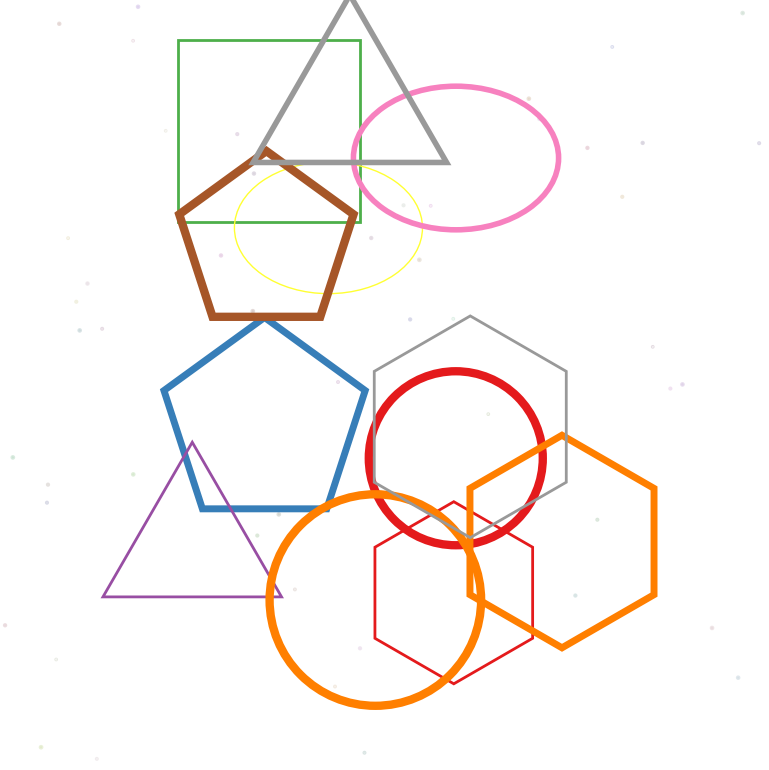[{"shape": "circle", "thickness": 3, "radius": 0.56, "center": [0.592, 0.405]}, {"shape": "hexagon", "thickness": 1, "radius": 0.59, "center": [0.589, 0.23]}, {"shape": "pentagon", "thickness": 2.5, "radius": 0.69, "center": [0.344, 0.45]}, {"shape": "square", "thickness": 1, "radius": 0.59, "center": [0.349, 0.83]}, {"shape": "triangle", "thickness": 1, "radius": 0.67, "center": [0.25, 0.292]}, {"shape": "hexagon", "thickness": 2.5, "radius": 0.69, "center": [0.73, 0.297]}, {"shape": "circle", "thickness": 3, "radius": 0.69, "center": [0.487, 0.221]}, {"shape": "oval", "thickness": 0.5, "radius": 0.61, "center": [0.427, 0.704]}, {"shape": "pentagon", "thickness": 3, "radius": 0.6, "center": [0.346, 0.685]}, {"shape": "oval", "thickness": 2, "radius": 0.67, "center": [0.592, 0.795]}, {"shape": "triangle", "thickness": 2, "radius": 0.73, "center": [0.454, 0.862]}, {"shape": "hexagon", "thickness": 1, "radius": 0.72, "center": [0.611, 0.446]}]